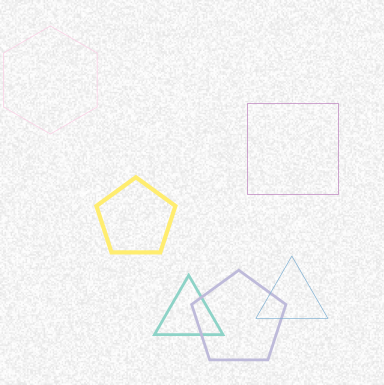[{"shape": "triangle", "thickness": 2, "radius": 0.51, "center": [0.49, 0.182]}, {"shape": "pentagon", "thickness": 2, "radius": 0.64, "center": [0.62, 0.169]}, {"shape": "triangle", "thickness": 0.5, "radius": 0.54, "center": [0.758, 0.227]}, {"shape": "hexagon", "thickness": 0.5, "radius": 0.7, "center": [0.131, 0.792]}, {"shape": "square", "thickness": 0.5, "radius": 0.59, "center": [0.76, 0.614]}, {"shape": "pentagon", "thickness": 3, "radius": 0.54, "center": [0.353, 0.432]}]